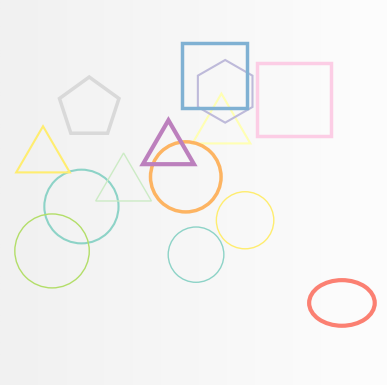[{"shape": "circle", "thickness": 1, "radius": 0.36, "center": [0.506, 0.339]}, {"shape": "circle", "thickness": 1.5, "radius": 0.48, "center": [0.21, 0.464]}, {"shape": "triangle", "thickness": 1.5, "radius": 0.43, "center": [0.571, 0.671]}, {"shape": "hexagon", "thickness": 1.5, "radius": 0.41, "center": [0.581, 0.763]}, {"shape": "oval", "thickness": 3, "radius": 0.42, "center": [0.882, 0.213]}, {"shape": "square", "thickness": 2.5, "radius": 0.42, "center": [0.554, 0.804]}, {"shape": "circle", "thickness": 2.5, "radius": 0.46, "center": [0.479, 0.541]}, {"shape": "circle", "thickness": 1, "radius": 0.48, "center": [0.134, 0.348]}, {"shape": "square", "thickness": 2.5, "radius": 0.48, "center": [0.758, 0.741]}, {"shape": "pentagon", "thickness": 2.5, "radius": 0.4, "center": [0.23, 0.719]}, {"shape": "triangle", "thickness": 3, "radius": 0.38, "center": [0.435, 0.612]}, {"shape": "triangle", "thickness": 1, "radius": 0.42, "center": [0.319, 0.519]}, {"shape": "circle", "thickness": 1, "radius": 0.37, "center": [0.632, 0.428]}, {"shape": "triangle", "thickness": 1.5, "radius": 0.4, "center": [0.111, 0.592]}]